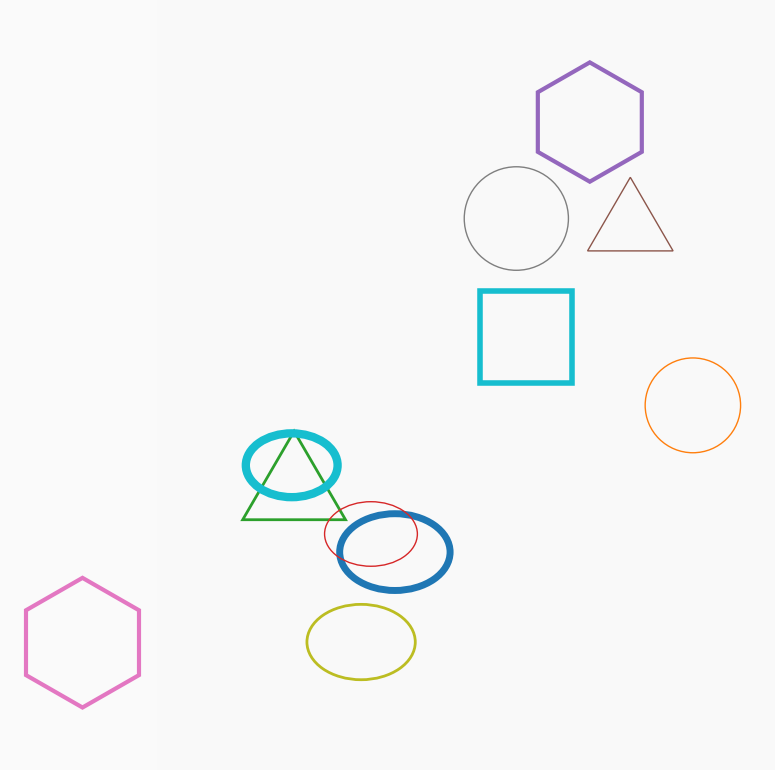[{"shape": "oval", "thickness": 2.5, "radius": 0.36, "center": [0.51, 0.283]}, {"shape": "circle", "thickness": 0.5, "radius": 0.31, "center": [0.894, 0.474]}, {"shape": "triangle", "thickness": 1, "radius": 0.38, "center": [0.379, 0.363]}, {"shape": "oval", "thickness": 0.5, "radius": 0.3, "center": [0.479, 0.307]}, {"shape": "hexagon", "thickness": 1.5, "radius": 0.39, "center": [0.761, 0.842]}, {"shape": "triangle", "thickness": 0.5, "radius": 0.32, "center": [0.813, 0.706]}, {"shape": "hexagon", "thickness": 1.5, "radius": 0.42, "center": [0.106, 0.165]}, {"shape": "circle", "thickness": 0.5, "radius": 0.34, "center": [0.666, 0.716]}, {"shape": "oval", "thickness": 1, "radius": 0.35, "center": [0.466, 0.166]}, {"shape": "oval", "thickness": 3, "radius": 0.3, "center": [0.376, 0.396]}, {"shape": "square", "thickness": 2, "radius": 0.3, "center": [0.679, 0.562]}]